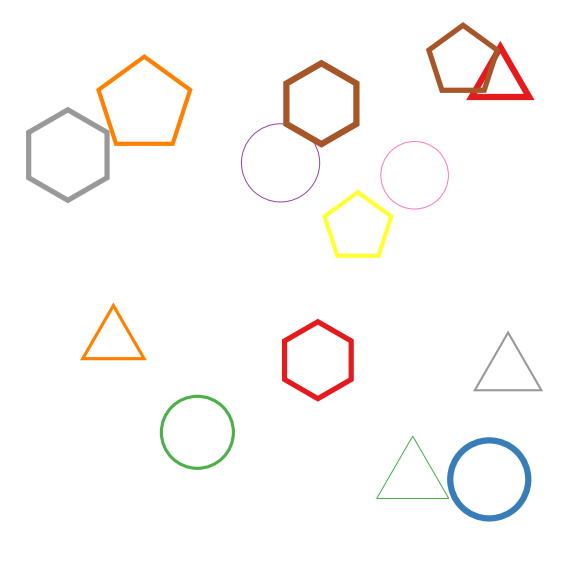[{"shape": "hexagon", "thickness": 2.5, "radius": 0.33, "center": [0.55, 0.375]}, {"shape": "triangle", "thickness": 3, "radius": 0.29, "center": [0.866, 0.86]}, {"shape": "circle", "thickness": 3, "radius": 0.34, "center": [0.847, 0.169]}, {"shape": "circle", "thickness": 1.5, "radius": 0.31, "center": [0.342, 0.251]}, {"shape": "triangle", "thickness": 0.5, "radius": 0.36, "center": [0.715, 0.172]}, {"shape": "circle", "thickness": 0.5, "radius": 0.34, "center": [0.486, 0.717]}, {"shape": "pentagon", "thickness": 2, "radius": 0.42, "center": [0.25, 0.818]}, {"shape": "triangle", "thickness": 1.5, "radius": 0.31, "center": [0.196, 0.409]}, {"shape": "pentagon", "thickness": 2, "radius": 0.3, "center": [0.62, 0.606]}, {"shape": "pentagon", "thickness": 2.5, "radius": 0.31, "center": [0.802, 0.893]}, {"shape": "hexagon", "thickness": 3, "radius": 0.35, "center": [0.557, 0.82]}, {"shape": "circle", "thickness": 0.5, "radius": 0.29, "center": [0.718, 0.696]}, {"shape": "triangle", "thickness": 1, "radius": 0.33, "center": [0.88, 0.357]}, {"shape": "hexagon", "thickness": 2.5, "radius": 0.39, "center": [0.117, 0.731]}]